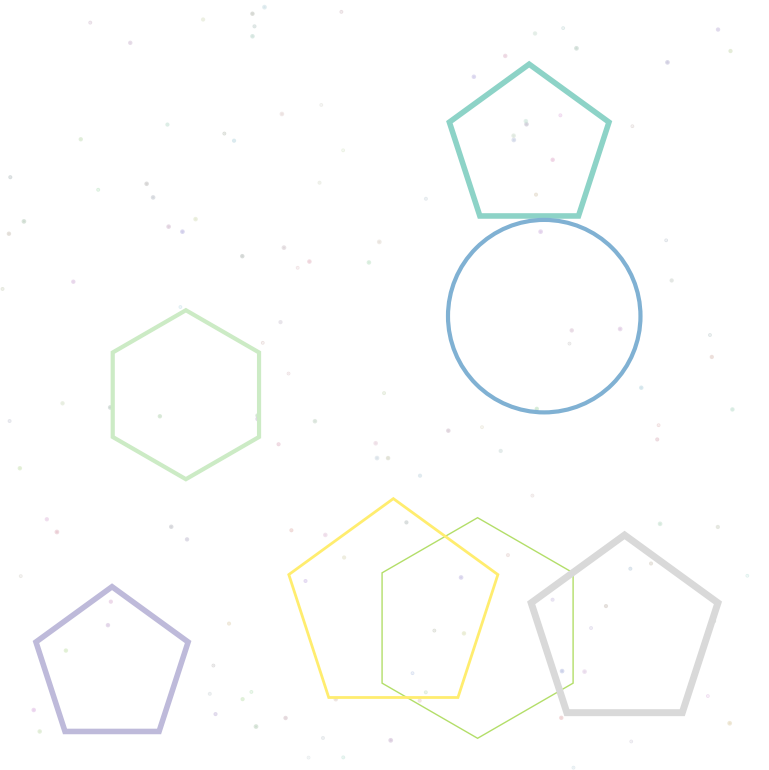[{"shape": "pentagon", "thickness": 2, "radius": 0.54, "center": [0.687, 0.808]}, {"shape": "pentagon", "thickness": 2, "radius": 0.52, "center": [0.146, 0.134]}, {"shape": "circle", "thickness": 1.5, "radius": 0.62, "center": [0.707, 0.589]}, {"shape": "hexagon", "thickness": 0.5, "radius": 0.72, "center": [0.62, 0.184]}, {"shape": "pentagon", "thickness": 2.5, "radius": 0.64, "center": [0.811, 0.178]}, {"shape": "hexagon", "thickness": 1.5, "radius": 0.55, "center": [0.241, 0.487]}, {"shape": "pentagon", "thickness": 1, "radius": 0.71, "center": [0.511, 0.21]}]